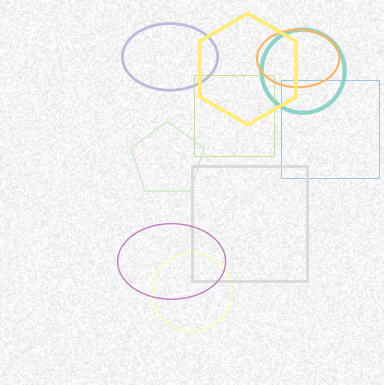[{"shape": "circle", "thickness": 3, "radius": 0.54, "center": [0.787, 0.815]}, {"shape": "circle", "thickness": 1, "radius": 0.51, "center": [0.499, 0.241]}, {"shape": "oval", "thickness": 2, "radius": 0.62, "center": [0.442, 0.852]}, {"shape": "square", "thickness": 0.5, "radius": 0.64, "center": [0.857, 0.666]}, {"shape": "oval", "thickness": 1.5, "radius": 0.53, "center": [0.774, 0.848]}, {"shape": "square", "thickness": 0.5, "radius": 0.52, "center": [0.608, 0.7]}, {"shape": "square", "thickness": 2, "radius": 0.75, "center": [0.649, 0.42]}, {"shape": "oval", "thickness": 1, "radius": 0.7, "center": [0.446, 0.321]}, {"shape": "pentagon", "thickness": 1, "radius": 0.5, "center": [0.435, 0.585]}, {"shape": "hexagon", "thickness": 2.5, "radius": 0.72, "center": [0.644, 0.82]}]